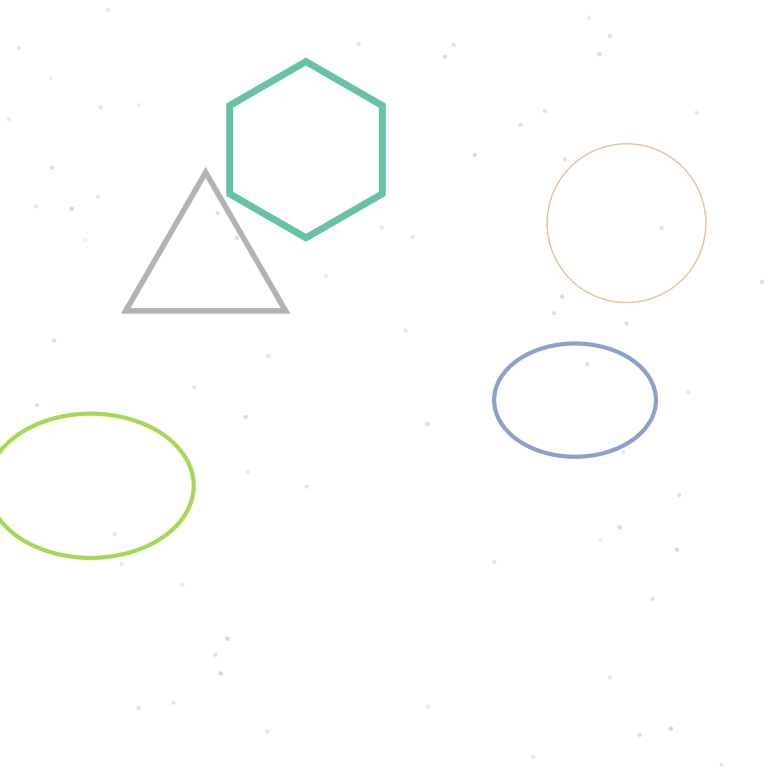[{"shape": "hexagon", "thickness": 2.5, "radius": 0.57, "center": [0.397, 0.806]}, {"shape": "oval", "thickness": 1.5, "radius": 0.53, "center": [0.747, 0.48]}, {"shape": "oval", "thickness": 1.5, "radius": 0.67, "center": [0.118, 0.369]}, {"shape": "circle", "thickness": 0.5, "radius": 0.52, "center": [0.814, 0.71]}, {"shape": "triangle", "thickness": 2, "radius": 0.6, "center": [0.267, 0.656]}]